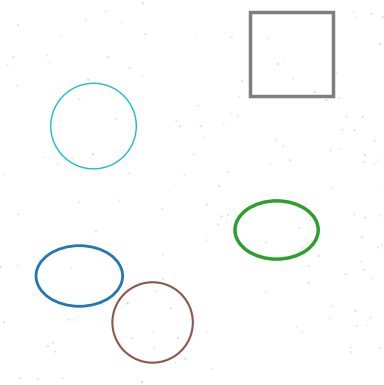[{"shape": "oval", "thickness": 2, "radius": 0.56, "center": [0.206, 0.283]}, {"shape": "oval", "thickness": 2.5, "radius": 0.54, "center": [0.718, 0.403]}, {"shape": "circle", "thickness": 1.5, "radius": 0.52, "center": [0.396, 0.162]}, {"shape": "square", "thickness": 2.5, "radius": 0.54, "center": [0.757, 0.86]}, {"shape": "circle", "thickness": 1, "radius": 0.56, "center": [0.243, 0.673]}]